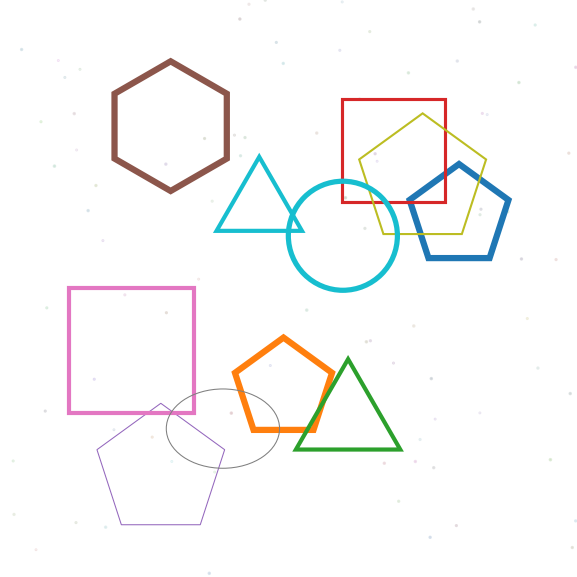[{"shape": "pentagon", "thickness": 3, "radius": 0.45, "center": [0.795, 0.625]}, {"shape": "pentagon", "thickness": 3, "radius": 0.44, "center": [0.491, 0.326]}, {"shape": "triangle", "thickness": 2, "radius": 0.52, "center": [0.603, 0.273]}, {"shape": "square", "thickness": 1.5, "radius": 0.45, "center": [0.681, 0.738]}, {"shape": "pentagon", "thickness": 0.5, "radius": 0.58, "center": [0.278, 0.185]}, {"shape": "hexagon", "thickness": 3, "radius": 0.56, "center": [0.296, 0.781]}, {"shape": "square", "thickness": 2, "radius": 0.54, "center": [0.228, 0.392]}, {"shape": "oval", "thickness": 0.5, "radius": 0.49, "center": [0.386, 0.257]}, {"shape": "pentagon", "thickness": 1, "radius": 0.58, "center": [0.732, 0.687]}, {"shape": "circle", "thickness": 2.5, "radius": 0.47, "center": [0.594, 0.591]}, {"shape": "triangle", "thickness": 2, "radius": 0.43, "center": [0.449, 0.642]}]